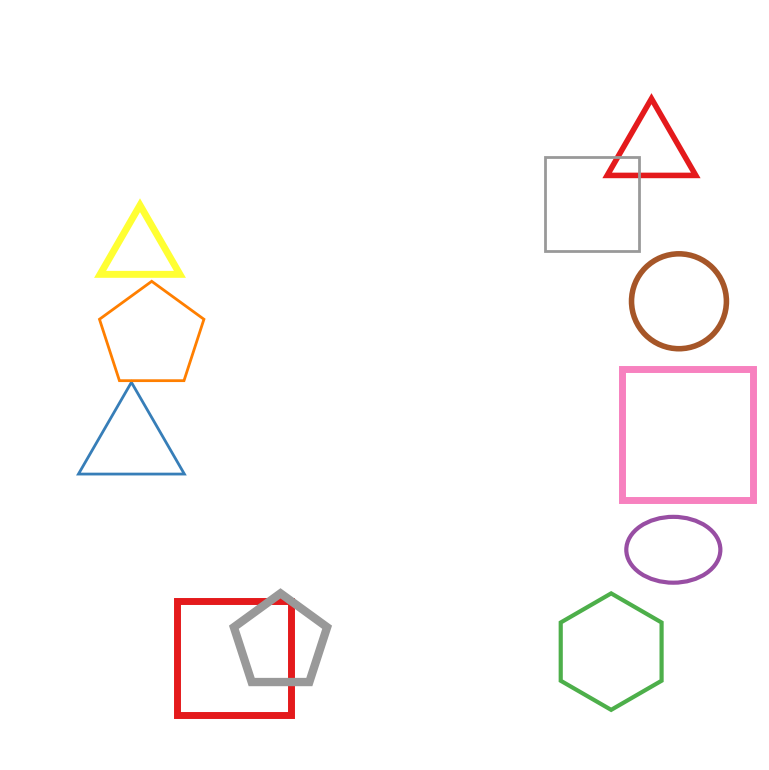[{"shape": "square", "thickness": 2.5, "radius": 0.37, "center": [0.304, 0.145]}, {"shape": "triangle", "thickness": 2, "radius": 0.33, "center": [0.846, 0.805]}, {"shape": "triangle", "thickness": 1, "radius": 0.4, "center": [0.171, 0.424]}, {"shape": "hexagon", "thickness": 1.5, "radius": 0.38, "center": [0.794, 0.154]}, {"shape": "oval", "thickness": 1.5, "radius": 0.31, "center": [0.874, 0.286]}, {"shape": "pentagon", "thickness": 1, "radius": 0.36, "center": [0.197, 0.563]}, {"shape": "triangle", "thickness": 2.5, "radius": 0.3, "center": [0.182, 0.674]}, {"shape": "circle", "thickness": 2, "radius": 0.31, "center": [0.882, 0.609]}, {"shape": "square", "thickness": 2.5, "radius": 0.42, "center": [0.893, 0.435]}, {"shape": "pentagon", "thickness": 3, "radius": 0.32, "center": [0.364, 0.166]}, {"shape": "square", "thickness": 1, "radius": 0.3, "center": [0.769, 0.735]}]